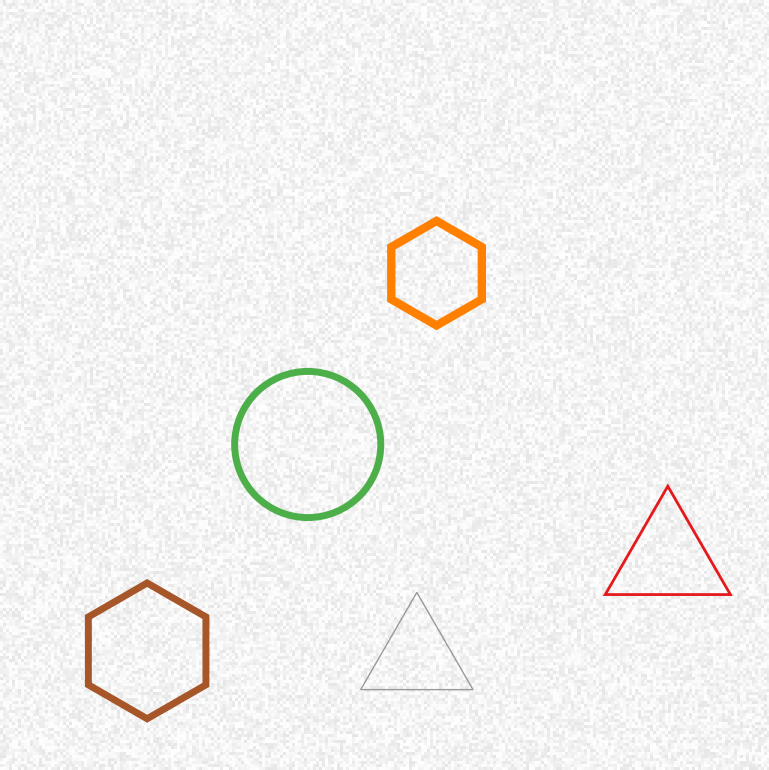[{"shape": "triangle", "thickness": 1, "radius": 0.47, "center": [0.867, 0.275]}, {"shape": "circle", "thickness": 2.5, "radius": 0.47, "center": [0.4, 0.423]}, {"shape": "hexagon", "thickness": 3, "radius": 0.34, "center": [0.567, 0.645]}, {"shape": "hexagon", "thickness": 2.5, "radius": 0.44, "center": [0.191, 0.155]}, {"shape": "triangle", "thickness": 0.5, "radius": 0.42, "center": [0.541, 0.146]}]